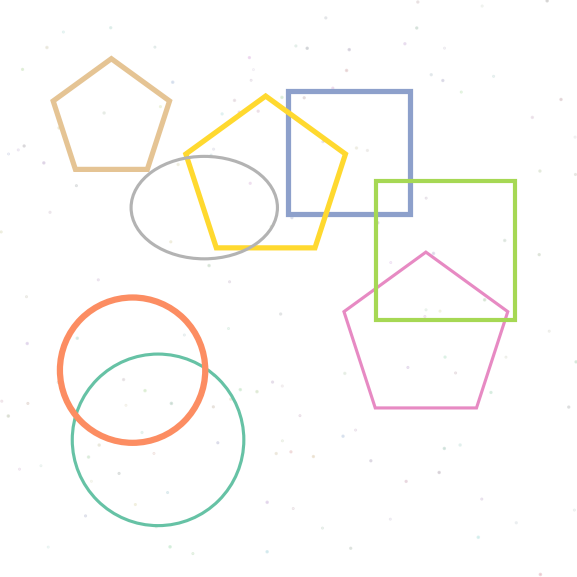[{"shape": "circle", "thickness": 1.5, "radius": 0.74, "center": [0.274, 0.237]}, {"shape": "circle", "thickness": 3, "radius": 0.63, "center": [0.23, 0.358]}, {"shape": "square", "thickness": 2.5, "radius": 0.53, "center": [0.604, 0.735]}, {"shape": "pentagon", "thickness": 1.5, "radius": 0.75, "center": [0.737, 0.413]}, {"shape": "square", "thickness": 2, "radius": 0.6, "center": [0.771, 0.565]}, {"shape": "pentagon", "thickness": 2.5, "radius": 0.73, "center": [0.46, 0.688]}, {"shape": "pentagon", "thickness": 2.5, "radius": 0.53, "center": [0.193, 0.792]}, {"shape": "oval", "thickness": 1.5, "radius": 0.63, "center": [0.354, 0.64]}]